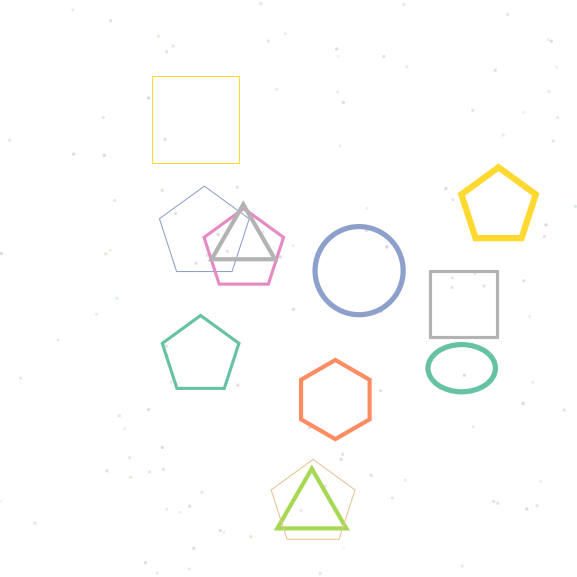[{"shape": "oval", "thickness": 2.5, "radius": 0.29, "center": [0.799, 0.362]}, {"shape": "pentagon", "thickness": 1.5, "radius": 0.35, "center": [0.347, 0.383]}, {"shape": "hexagon", "thickness": 2, "radius": 0.34, "center": [0.581, 0.307]}, {"shape": "circle", "thickness": 2.5, "radius": 0.38, "center": [0.622, 0.53]}, {"shape": "pentagon", "thickness": 0.5, "radius": 0.41, "center": [0.354, 0.595]}, {"shape": "pentagon", "thickness": 1.5, "radius": 0.36, "center": [0.422, 0.566]}, {"shape": "triangle", "thickness": 2, "radius": 0.34, "center": [0.54, 0.119]}, {"shape": "square", "thickness": 0.5, "radius": 0.38, "center": [0.338, 0.793]}, {"shape": "pentagon", "thickness": 3, "radius": 0.34, "center": [0.863, 0.642]}, {"shape": "pentagon", "thickness": 0.5, "radius": 0.38, "center": [0.542, 0.127]}, {"shape": "triangle", "thickness": 2, "radius": 0.32, "center": [0.421, 0.582]}, {"shape": "square", "thickness": 1.5, "radius": 0.29, "center": [0.803, 0.473]}]